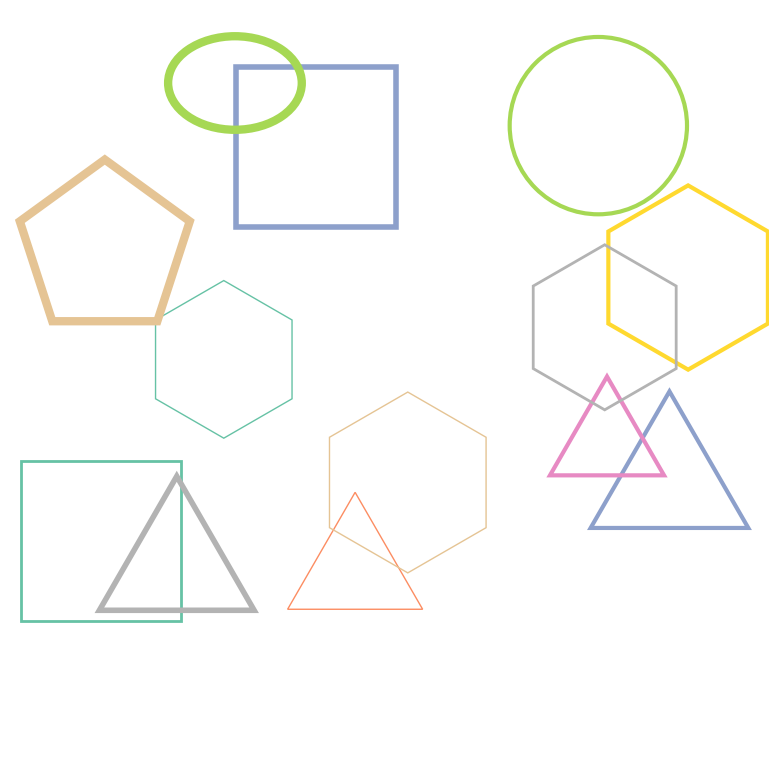[{"shape": "hexagon", "thickness": 0.5, "radius": 0.51, "center": [0.291, 0.533]}, {"shape": "square", "thickness": 1, "radius": 0.52, "center": [0.131, 0.297]}, {"shape": "triangle", "thickness": 0.5, "radius": 0.51, "center": [0.461, 0.259]}, {"shape": "triangle", "thickness": 1.5, "radius": 0.59, "center": [0.869, 0.373]}, {"shape": "square", "thickness": 2, "radius": 0.52, "center": [0.41, 0.809]}, {"shape": "triangle", "thickness": 1.5, "radius": 0.43, "center": [0.788, 0.425]}, {"shape": "oval", "thickness": 3, "radius": 0.43, "center": [0.305, 0.892]}, {"shape": "circle", "thickness": 1.5, "radius": 0.58, "center": [0.777, 0.837]}, {"shape": "hexagon", "thickness": 1.5, "radius": 0.6, "center": [0.894, 0.64]}, {"shape": "pentagon", "thickness": 3, "radius": 0.58, "center": [0.136, 0.677]}, {"shape": "hexagon", "thickness": 0.5, "radius": 0.59, "center": [0.53, 0.373]}, {"shape": "hexagon", "thickness": 1, "radius": 0.54, "center": [0.785, 0.575]}, {"shape": "triangle", "thickness": 2, "radius": 0.58, "center": [0.23, 0.265]}]